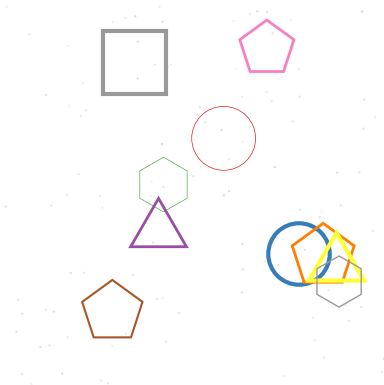[{"shape": "circle", "thickness": 0.5, "radius": 0.41, "center": [0.581, 0.641]}, {"shape": "circle", "thickness": 3, "radius": 0.4, "center": [0.777, 0.34]}, {"shape": "hexagon", "thickness": 0.5, "radius": 0.35, "center": [0.425, 0.521]}, {"shape": "triangle", "thickness": 2, "radius": 0.42, "center": [0.412, 0.401]}, {"shape": "pentagon", "thickness": 2, "radius": 0.42, "center": [0.839, 0.335]}, {"shape": "triangle", "thickness": 3, "radius": 0.41, "center": [0.874, 0.313]}, {"shape": "pentagon", "thickness": 1.5, "radius": 0.41, "center": [0.292, 0.19]}, {"shape": "pentagon", "thickness": 2, "radius": 0.37, "center": [0.693, 0.874]}, {"shape": "square", "thickness": 3, "radius": 0.41, "center": [0.349, 0.837]}, {"shape": "hexagon", "thickness": 1, "radius": 0.33, "center": [0.881, 0.269]}]